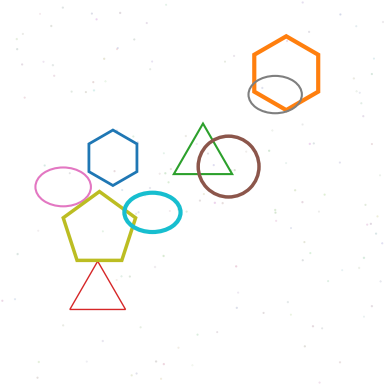[{"shape": "hexagon", "thickness": 2, "radius": 0.36, "center": [0.293, 0.59]}, {"shape": "hexagon", "thickness": 3, "radius": 0.48, "center": [0.743, 0.81]}, {"shape": "triangle", "thickness": 1.5, "radius": 0.44, "center": [0.527, 0.592]}, {"shape": "triangle", "thickness": 1, "radius": 0.42, "center": [0.254, 0.238]}, {"shape": "circle", "thickness": 2.5, "radius": 0.39, "center": [0.594, 0.567]}, {"shape": "oval", "thickness": 1.5, "radius": 0.36, "center": [0.164, 0.515]}, {"shape": "oval", "thickness": 1.5, "radius": 0.35, "center": [0.715, 0.754]}, {"shape": "pentagon", "thickness": 2.5, "radius": 0.49, "center": [0.258, 0.404]}, {"shape": "oval", "thickness": 3, "radius": 0.36, "center": [0.396, 0.448]}]